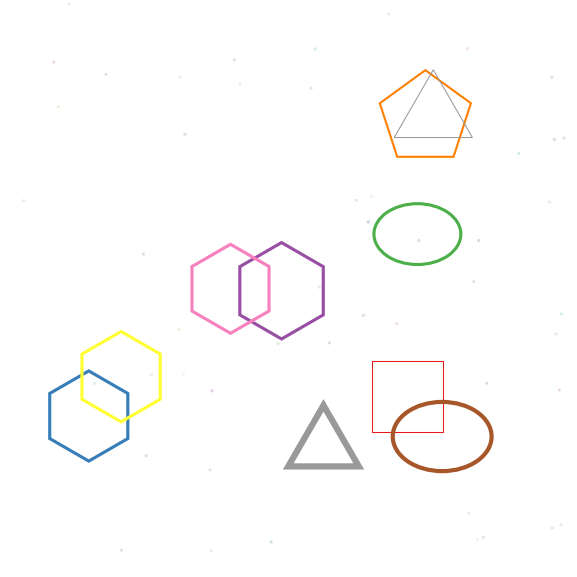[{"shape": "square", "thickness": 0.5, "radius": 0.31, "center": [0.705, 0.312]}, {"shape": "hexagon", "thickness": 1.5, "radius": 0.39, "center": [0.154, 0.279]}, {"shape": "oval", "thickness": 1.5, "radius": 0.38, "center": [0.723, 0.594]}, {"shape": "hexagon", "thickness": 1.5, "radius": 0.42, "center": [0.488, 0.496]}, {"shape": "pentagon", "thickness": 1, "radius": 0.41, "center": [0.737, 0.795]}, {"shape": "hexagon", "thickness": 1.5, "radius": 0.39, "center": [0.21, 0.347]}, {"shape": "oval", "thickness": 2, "radius": 0.43, "center": [0.766, 0.243]}, {"shape": "hexagon", "thickness": 1.5, "radius": 0.39, "center": [0.399, 0.499]}, {"shape": "triangle", "thickness": 3, "radius": 0.35, "center": [0.56, 0.227]}, {"shape": "triangle", "thickness": 0.5, "radius": 0.39, "center": [0.75, 0.8]}]